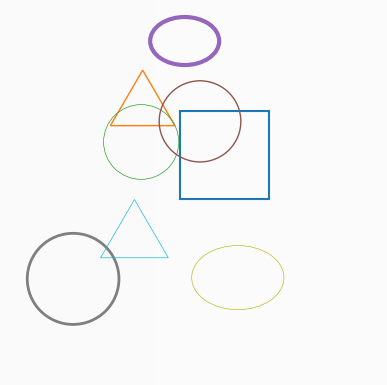[{"shape": "square", "thickness": 1.5, "radius": 0.57, "center": [0.579, 0.598]}, {"shape": "triangle", "thickness": 1, "radius": 0.48, "center": [0.368, 0.722]}, {"shape": "circle", "thickness": 0.5, "radius": 0.49, "center": [0.364, 0.631]}, {"shape": "oval", "thickness": 3, "radius": 0.45, "center": [0.477, 0.893]}, {"shape": "circle", "thickness": 1, "radius": 0.53, "center": [0.516, 0.685]}, {"shape": "circle", "thickness": 2, "radius": 0.59, "center": [0.189, 0.276]}, {"shape": "oval", "thickness": 0.5, "radius": 0.6, "center": [0.614, 0.279]}, {"shape": "triangle", "thickness": 0.5, "radius": 0.5, "center": [0.347, 0.381]}]